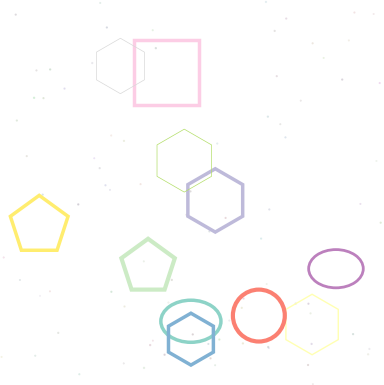[{"shape": "oval", "thickness": 2.5, "radius": 0.39, "center": [0.496, 0.166]}, {"shape": "hexagon", "thickness": 1, "radius": 0.39, "center": [0.811, 0.157]}, {"shape": "hexagon", "thickness": 2.5, "radius": 0.41, "center": [0.559, 0.479]}, {"shape": "circle", "thickness": 3, "radius": 0.34, "center": [0.672, 0.18]}, {"shape": "hexagon", "thickness": 2.5, "radius": 0.34, "center": [0.496, 0.119]}, {"shape": "hexagon", "thickness": 0.5, "radius": 0.41, "center": [0.479, 0.583]}, {"shape": "square", "thickness": 2.5, "radius": 0.42, "center": [0.431, 0.811]}, {"shape": "hexagon", "thickness": 0.5, "radius": 0.36, "center": [0.313, 0.829]}, {"shape": "oval", "thickness": 2, "radius": 0.35, "center": [0.873, 0.302]}, {"shape": "pentagon", "thickness": 3, "radius": 0.36, "center": [0.385, 0.307]}, {"shape": "pentagon", "thickness": 2.5, "radius": 0.39, "center": [0.102, 0.414]}]